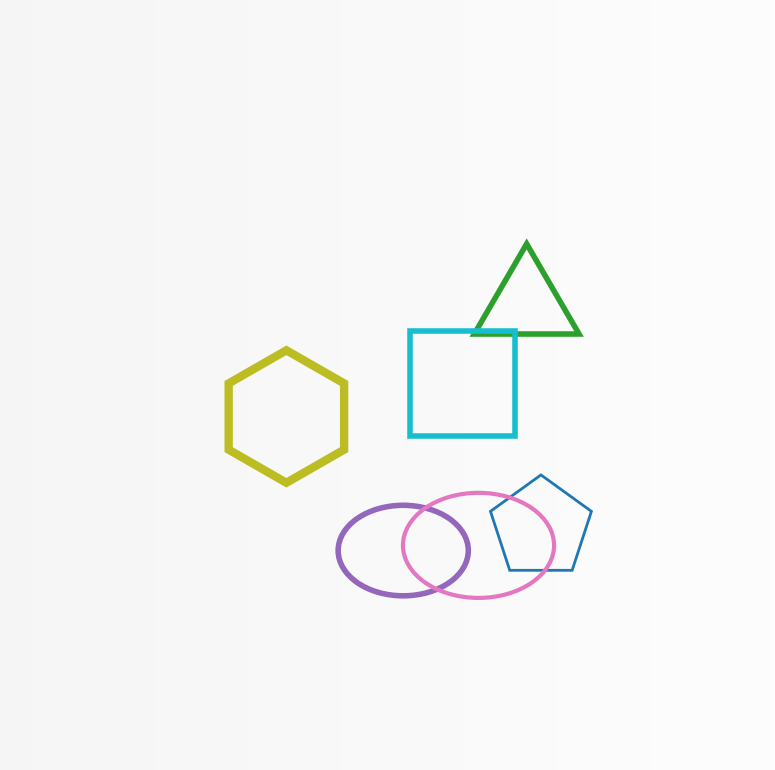[{"shape": "pentagon", "thickness": 1, "radius": 0.34, "center": [0.698, 0.315]}, {"shape": "triangle", "thickness": 2, "radius": 0.39, "center": [0.68, 0.605]}, {"shape": "oval", "thickness": 2, "radius": 0.42, "center": [0.52, 0.285]}, {"shape": "oval", "thickness": 1.5, "radius": 0.49, "center": [0.617, 0.292]}, {"shape": "hexagon", "thickness": 3, "radius": 0.43, "center": [0.37, 0.459]}, {"shape": "square", "thickness": 2, "radius": 0.34, "center": [0.596, 0.502]}]